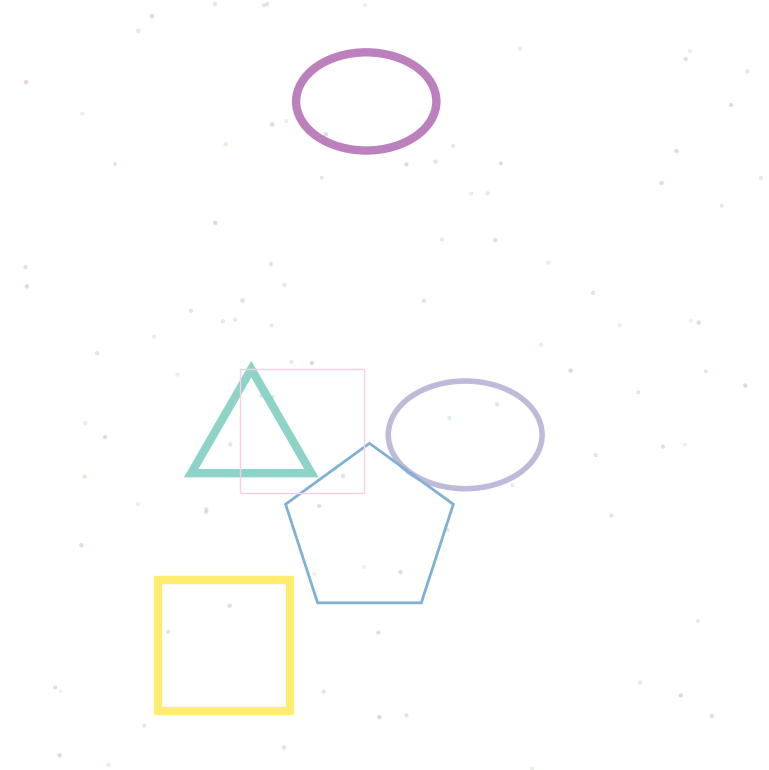[{"shape": "triangle", "thickness": 3, "radius": 0.45, "center": [0.326, 0.431]}, {"shape": "oval", "thickness": 2, "radius": 0.5, "center": [0.604, 0.435]}, {"shape": "pentagon", "thickness": 1, "radius": 0.57, "center": [0.48, 0.31]}, {"shape": "square", "thickness": 0.5, "radius": 0.4, "center": [0.392, 0.44]}, {"shape": "oval", "thickness": 3, "radius": 0.46, "center": [0.476, 0.868]}, {"shape": "square", "thickness": 3, "radius": 0.43, "center": [0.291, 0.162]}]